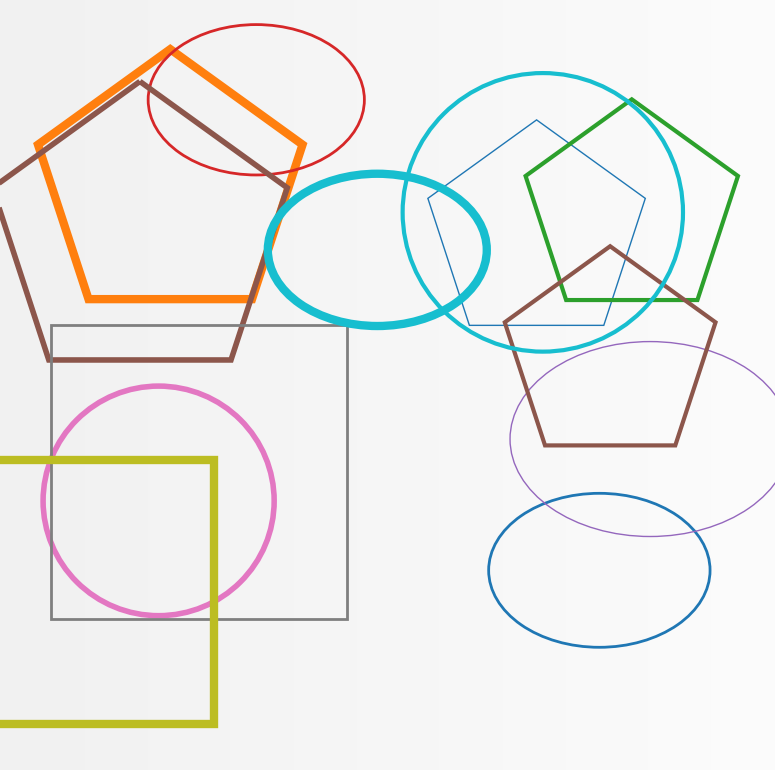[{"shape": "oval", "thickness": 1, "radius": 0.71, "center": [0.773, 0.259]}, {"shape": "pentagon", "thickness": 0.5, "radius": 0.74, "center": [0.692, 0.697]}, {"shape": "pentagon", "thickness": 3, "radius": 0.9, "center": [0.22, 0.757]}, {"shape": "pentagon", "thickness": 1.5, "radius": 0.72, "center": [0.815, 0.727]}, {"shape": "oval", "thickness": 1, "radius": 0.7, "center": [0.331, 0.87]}, {"shape": "oval", "thickness": 0.5, "radius": 0.9, "center": [0.839, 0.43]}, {"shape": "pentagon", "thickness": 1.5, "radius": 0.71, "center": [0.787, 0.537]}, {"shape": "pentagon", "thickness": 2, "radius": 1.0, "center": [0.181, 0.694]}, {"shape": "circle", "thickness": 2, "radius": 0.75, "center": [0.205, 0.349]}, {"shape": "square", "thickness": 1, "radius": 0.95, "center": [0.257, 0.387]}, {"shape": "square", "thickness": 3, "radius": 0.86, "center": [0.105, 0.231]}, {"shape": "circle", "thickness": 1.5, "radius": 0.9, "center": [0.7, 0.724]}, {"shape": "oval", "thickness": 3, "radius": 0.71, "center": [0.487, 0.675]}]